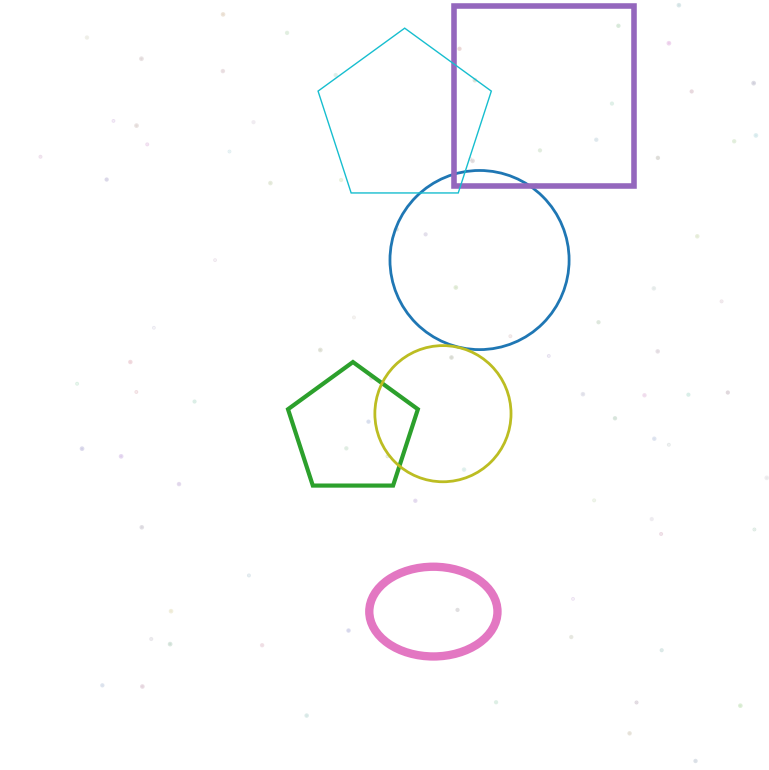[{"shape": "circle", "thickness": 1, "radius": 0.58, "center": [0.623, 0.662]}, {"shape": "pentagon", "thickness": 1.5, "radius": 0.44, "center": [0.458, 0.441]}, {"shape": "square", "thickness": 2, "radius": 0.59, "center": [0.707, 0.875]}, {"shape": "oval", "thickness": 3, "radius": 0.42, "center": [0.563, 0.206]}, {"shape": "circle", "thickness": 1, "radius": 0.44, "center": [0.575, 0.463]}, {"shape": "pentagon", "thickness": 0.5, "radius": 0.59, "center": [0.526, 0.845]}]